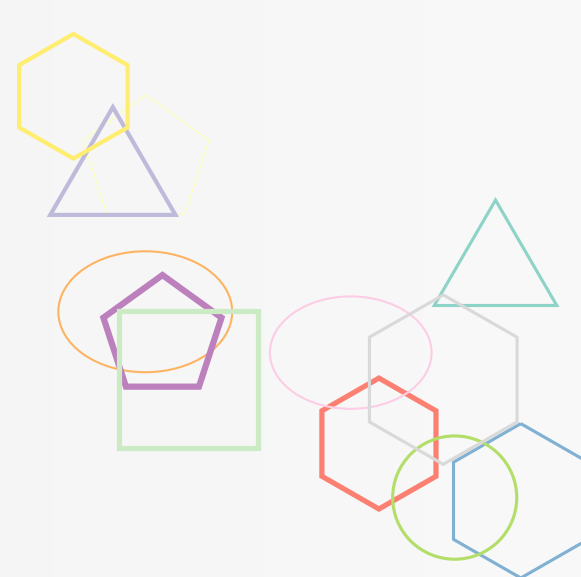[{"shape": "triangle", "thickness": 1.5, "radius": 0.61, "center": [0.853, 0.531]}, {"shape": "pentagon", "thickness": 0.5, "radius": 0.57, "center": [0.251, 0.721]}, {"shape": "triangle", "thickness": 2, "radius": 0.62, "center": [0.194, 0.689]}, {"shape": "hexagon", "thickness": 2.5, "radius": 0.57, "center": [0.652, 0.231]}, {"shape": "hexagon", "thickness": 1.5, "radius": 0.67, "center": [0.896, 0.132]}, {"shape": "oval", "thickness": 1, "radius": 0.75, "center": [0.25, 0.459]}, {"shape": "circle", "thickness": 1.5, "radius": 0.53, "center": [0.782, 0.138]}, {"shape": "oval", "thickness": 1, "radius": 0.7, "center": [0.603, 0.388]}, {"shape": "hexagon", "thickness": 1.5, "radius": 0.73, "center": [0.763, 0.342]}, {"shape": "pentagon", "thickness": 3, "radius": 0.53, "center": [0.279, 0.416]}, {"shape": "square", "thickness": 2.5, "radius": 0.59, "center": [0.324, 0.342]}, {"shape": "hexagon", "thickness": 2, "radius": 0.54, "center": [0.126, 0.832]}]